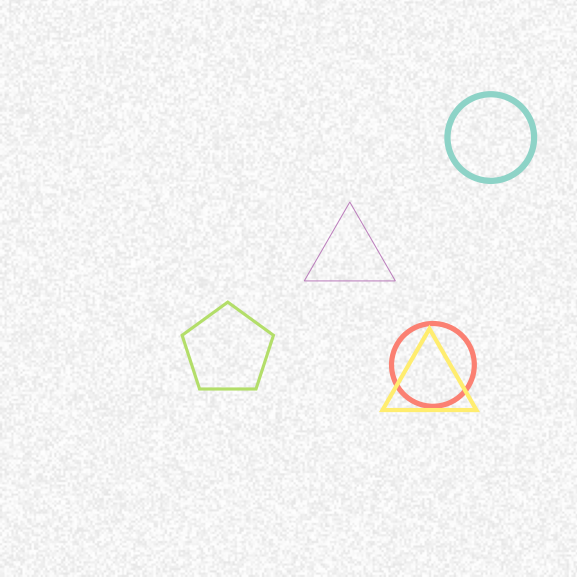[{"shape": "circle", "thickness": 3, "radius": 0.38, "center": [0.85, 0.761]}, {"shape": "circle", "thickness": 2.5, "radius": 0.36, "center": [0.75, 0.367]}, {"shape": "pentagon", "thickness": 1.5, "radius": 0.42, "center": [0.394, 0.393]}, {"shape": "triangle", "thickness": 0.5, "radius": 0.46, "center": [0.606, 0.558]}, {"shape": "triangle", "thickness": 2, "radius": 0.47, "center": [0.744, 0.336]}]